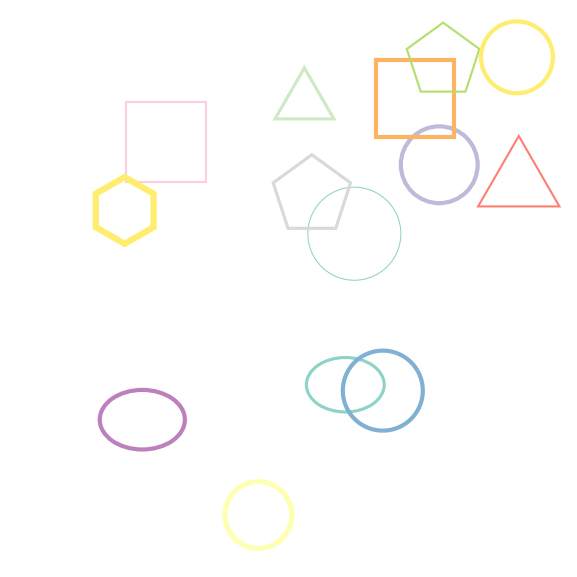[{"shape": "circle", "thickness": 0.5, "radius": 0.4, "center": [0.614, 0.594]}, {"shape": "oval", "thickness": 1.5, "radius": 0.34, "center": [0.598, 0.333]}, {"shape": "circle", "thickness": 2.5, "radius": 0.29, "center": [0.447, 0.107]}, {"shape": "circle", "thickness": 2, "radius": 0.33, "center": [0.761, 0.714]}, {"shape": "triangle", "thickness": 1, "radius": 0.41, "center": [0.898, 0.682]}, {"shape": "circle", "thickness": 2, "radius": 0.35, "center": [0.663, 0.323]}, {"shape": "square", "thickness": 2, "radius": 0.34, "center": [0.719, 0.829]}, {"shape": "pentagon", "thickness": 1, "radius": 0.33, "center": [0.767, 0.894]}, {"shape": "square", "thickness": 1, "radius": 0.35, "center": [0.288, 0.754]}, {"shape": "pentagon", "thickness": 1.5, "radius": 0.35, "center": [0.54, 0.661]}, {"shape": "oval", "thickness": 2, "radius": 0.37, "center": [0.246, 0.272]}, {"shape": "triangle", "thickness": 1.5, "radius": 0.29, "center": [0.527, 0.823]}, {"shape": "circle", "thickness": 2, "radius": 0.31, "center": [0.895, 0.9]}, {"shape": "hexagon", "thickness": 3, "radius": 0.29, "center": [0.216, 0.635]}]